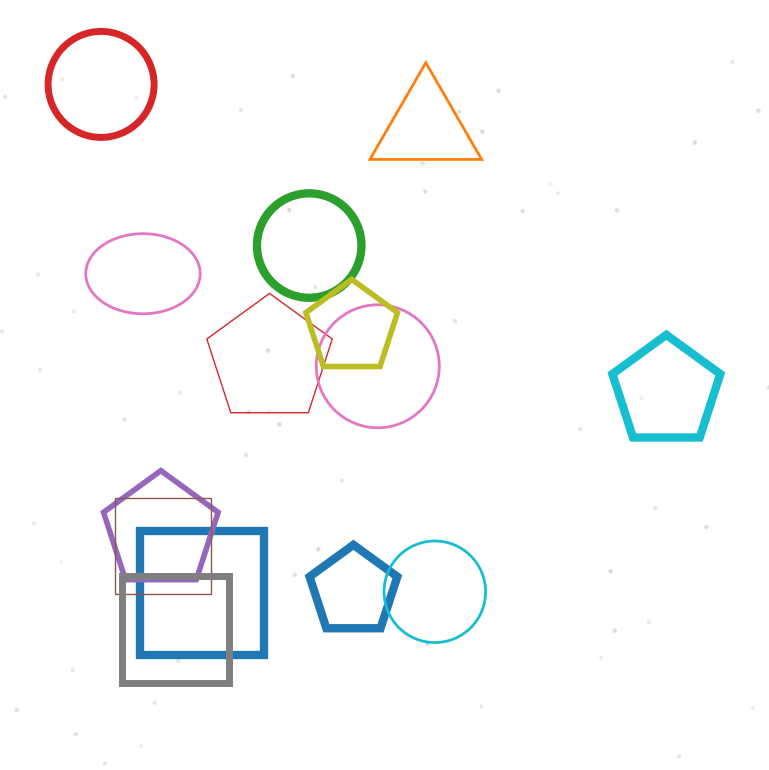[{"shape": "pentagon", "thickness": 3, "radius": 0.3, "center": [0.459, 0.233]}, {"shape": "square", "thickness": 3, "radius": 0.4, "center": [0.262, 0.23]}, {"shape": "triangle", "thickness": 1, "radius": 0.42, "center": [0.553, 0.835]}, {"shape": "circle", "thickness": 3, "radius": 0.34, "center": [0.402, 0.681]}, {"shape": "pentagon", "thickness": 0.5, "radius": 0.43, "center": [0.35, 0.533]}, {"shape": "circle", "thickness": 2.5, "radius": 0.34, "center": [0.131, 0.89]}, {"shape": "pentagon", "thickness": 2, "radius": 0.39, "center": [0.209, 0.31]}, {"shape": "square", "thickness": 0.5, "radius": 0.31, "center": [0.212, 0.291]}, {"shape": "oval", "thickness": 1, "radius": 0.37, "center": [0.186, 0.645]}, {"shape": "circle", "thickness": 1, "radius": 0.4, "center": [0.491, 0.524]}, {"shape": "square", "thickness": 2.5, "radius": 0.35, "center": [0.228, 0.183]}, {"shape": "pentagon", "thickness": 2, "radius": 0.31, "center": [0.457, 0.575]}, {"shape": "pentagon", "thickness": 3, "radius": 0.37, "center": [0.865, 0.491]}, {"shape": "circle", "thickness": 1, "radius": 0.33, "center": [0.565, 0.231]}]